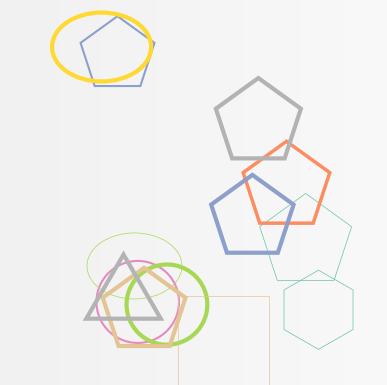[{"shape": "pentagon", "thickness": 0.5, "radius": 0.62, "center": [0.789, 0.373]}, {"shape": "hexagon", "thickness": 0.5, "radius": 0.51, "center": [0.822, 0.195]}, {"shape": "pentagon", "thickness": 2.5, "radius": 0.59, "center": [0.739, 0.515]}, {"shape": "pentagon", "thickness": 1.5, "radius": 0.5, "center": [0.303, 0.858]}, {"shape": "pentagon", "thickness": 3, "radius": 0.56, "center": [0.651, 0.434]}, {"shape": "circle", "thickness": 1.5, "radius": 0.53, "center": [0.355, 0.216]}, {"shape": "circle", "thickness": 3, "radius": 0.52, "center": [0.431, 0.209]}, {"shape": "oval", "thickness": 0.5, "radius": 0.61, "center": [0.347, 0.309]}, {"shape": "oval", "thickness": 3, "radius": 0.64, "center": [0.262, 0.878]}, {"shape": "pentagon", "thickness": 3, "radius": 0.56, "center": [0.372, 0.192]}, {"shape": "square", "thickness": 0.5, "radius": 0.59, "center": [0.576, 0.113]}, {"shape": "triangle", "thickness": 3, "radius": 0.55, "center": [0.319, 0.228]}, {"shape": "pentagon", "thickness": 3, "radius": 0.58, "center": [0.667, 0.682]}]